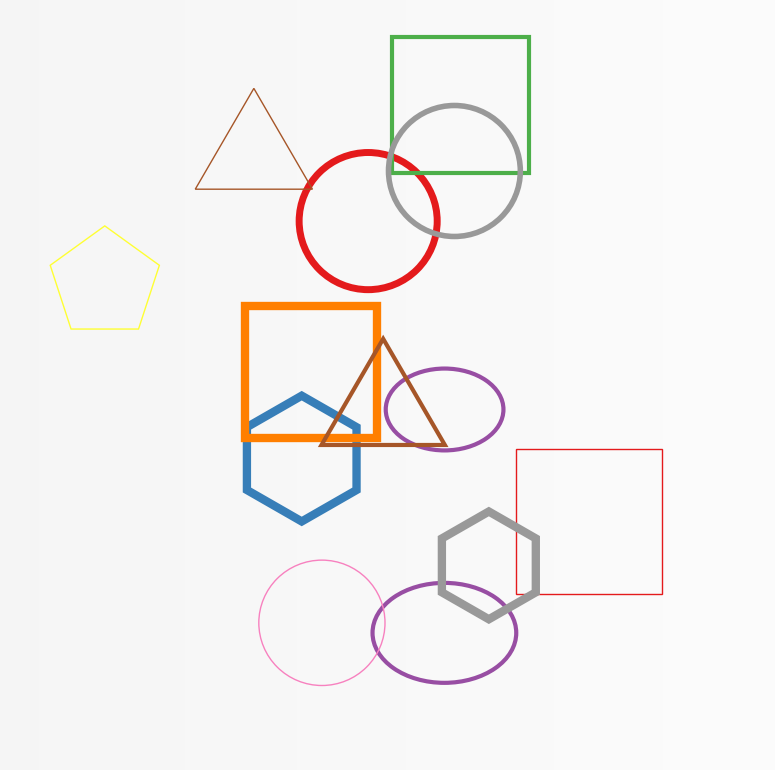[{"shape": "circle", "thickness": 2.5, "radius": 0.45, "center": [0.475, 0.713]}, {"shape": "square", "thickness": 0.5, "radius": 0.47, "center": [0.76, 0.323]}, {"shape": "hexagon", "thickness": 3, "radius": 0.41, "center": [0.389, 0.404]}, {"shape": "square", "thickness": 1.5, "radius": 0.44, "center": [0.594, 0.864]}, {"shape": "oval", "thickness": 1.5, "radius": 0.46, "center": [0.573, 0.178]}, {"shape": "oval", "thickness": 1.5, "radius": 0.38, "center": [0.574, 0.468]}, {"shape": "square", "thickness": 3, "radius": 0.43, "center": [0.401, 0.517]}, {"shape": "pentagon", "thickness": 0.5, "radius": 0.37, "center": [0.135, 0.633]}, {"shape": "triangle", "thickness": 0.5, "radius": 0.44, "center": [0.328, 0.798]}, {"shape": "triangle", "thickness": 1.5, "radius": 0.46, "center": [0.494, 0.468]}, {"shape": "circle", "thickness": 0.5, "radius": 0.41, "center": [0.415, 0.191]}, {"shape": "hexagon", "thickness": 3, "radius": 0.35, "center": [0.631, 0.266]}, {"shape": "circle", "thickness": 2, "radius": 0.43, "center": [0.586, 0.778]}]